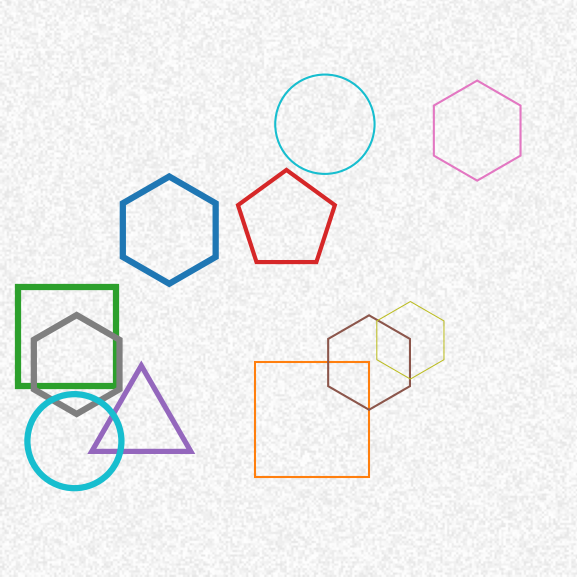[{"shape": "hexagon", "thickness": 3, "radius": 0.46, "center": [0.293, 0.601]}, {"shape": "square", "thickness": 1, "radius": 0.5, "center": [0.54, 0.272]}, {"shape": "square", "thickness": 3, "radius": 0.42, "center": [0.116, 0.416]}, {"shape": "pentagon", "thickness": 2, "radius": 0.44, "center": [0.496, 0.617]}, {"shape": "triangle", "thickness": 2.5, "radius": 0.49, "center": [0.245, 0.267]}, {"shape": "hexagon", "thickness": 1, "radius": 0.41, "center": [0.639, 0.371]}, {"shape": "hexagon", "thickness": 1, "radius": 0.43, "center": [0.826, 0.773]}, {"shape": "hexagon", "thickness": 3, "radius": 0.43, "center": [0.133, 0.368]}, {"shape": "hexagon", "thickness": 0.5, "radius": 0.34, "center": [0.711, 0.41]}, {"shape": "circle", "thickness": 1, "radius": 0.43, "center": [0.563, 0.784]}, {"shape": "circle", "thickness": 3, "radius": 0.41, "center": [0.129, 0.235]}]